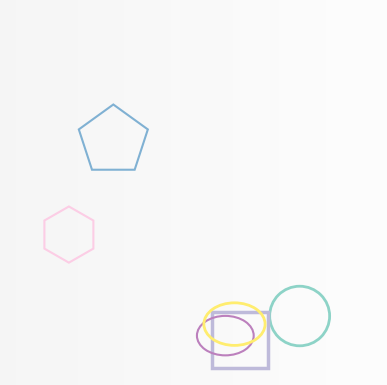[{"shape": "circle", "thickness": 2, "radius": 0.39, "center": [0.773, 0.179]}, {"shape": "square", "thickness": 2.5, "radius": 0.36, "center": [0.62, 0.117]}, {"shape": "pentagon", "thickness": 1.5, "radius": 0.47, "center": [0.292, 0.635]}, {"shape": "hexagon", "thickness": 1.5, "radius": 0.36, "center": [0.178, 0.391]}, {"shape": "oval", "thickness": 1.5, "radius": 0.37, "center": [0.581, 0.128]}, {"shape": "oval", "thickness": 2, "radius": 0.39, "center": [0.605, 0.158]}]